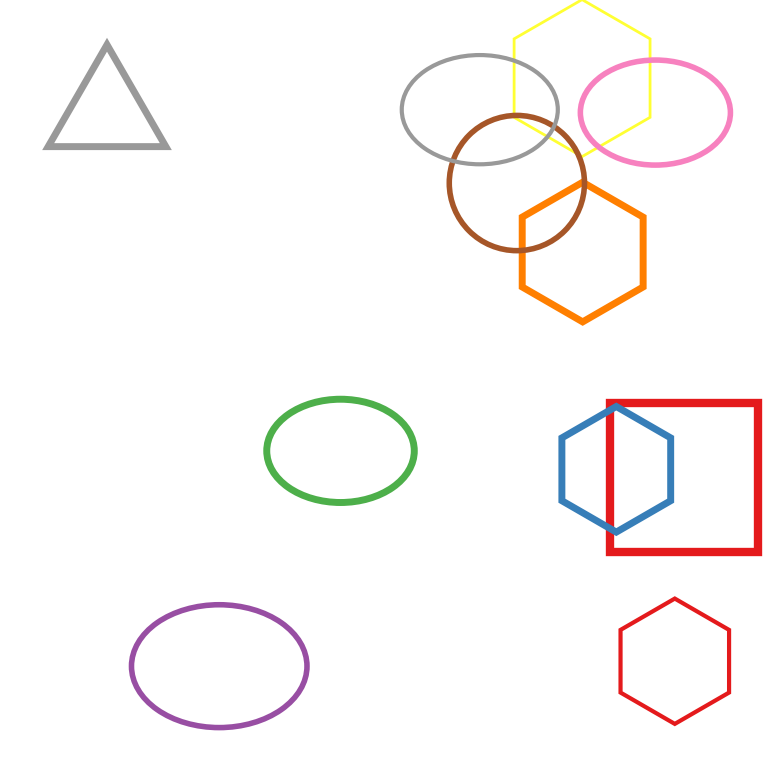[{"shape": "square", "thickness": 3, "radius": 0.48, "center": [0.888, 0.379]}, {"shape": "hexagon", "thickness": 1.5, "radius": 0.41, "center": [0.876, 0.141]}, {"shape": "hexagon", "thickness": 2.5, "radius": 0.41, "center": [0.8, 0.391]}, {"shape": "oval", "thickness": 2.5, "radius": 0.48, "center": [0.442, 0.414]}, {"shape": "oval", "thickness": 2, "radius": 0.57, "center": [0.285, 0.135]}, {"shape": "hexagon", "thickness": 2.5, "radius": 0.45, "center": [0.757, 0.673]}, {"shape": "hexagon", "thickness": 1, "radius": 0.51, "center": [0.756, 0.899]}, {"shape": "circle", "thickness": 2, "radius": 0.44, "center": [0.671, 0.762]}, {"shape": "oval", "thickness": 2, "radius": 0.49, "center": [0.851, 0.854]}, {"shape": "oval", "thickness": 1.5, "radius": 0.51, "center": [0.623, 0.858]}, {"shape": "triangle", "thickness": 2.5, "radius": 0.44, "center": [0.139, 0.854]}]